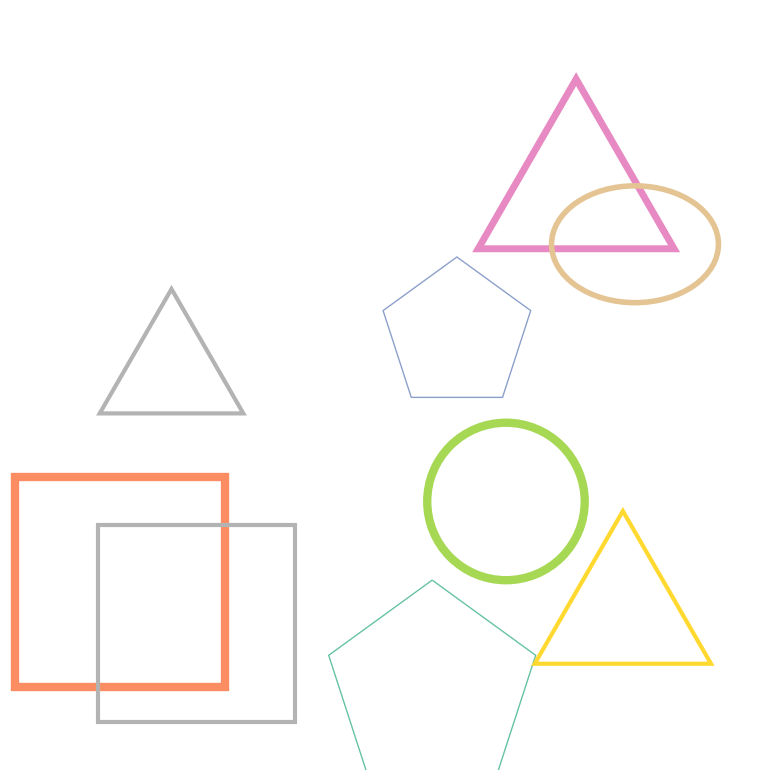[{"shape": "pentagon", "thickness": 0.5, "radius": 0.71, "center": [0.561, 0.105]}, {"shape": "square", "thickness": 3, "radius": 0.68, "center": [0.155, 0.245]}, {"shape": "pentagon", "thickness": 0.5, "radius": 0.5, "center": [0.593, 0.565]}, {"shape": "triangle", "thickness": 2.5, "radius": 0.73, "center": [0.748, 0.75]}, {"shape": "circle", "thickness": 3, "radius": 0.51, "center": [0.657, 0.349]}, {"shape": "triangle", "thickness": 1.5, "radius": 0.66, "center": [0.809, 0.204]}, {"shape": "oval", "thickness": 2, "radius": 0.54, "center": [0.825, 0.683]}, {"shape": "square", "thickness": 1.5, "radius": 0.64, "center": [0.255, 0.19]}, {"shape": "triangle", "thickness": 1.5, "radius": 0.54, "center": [0.223, 0.517]}]